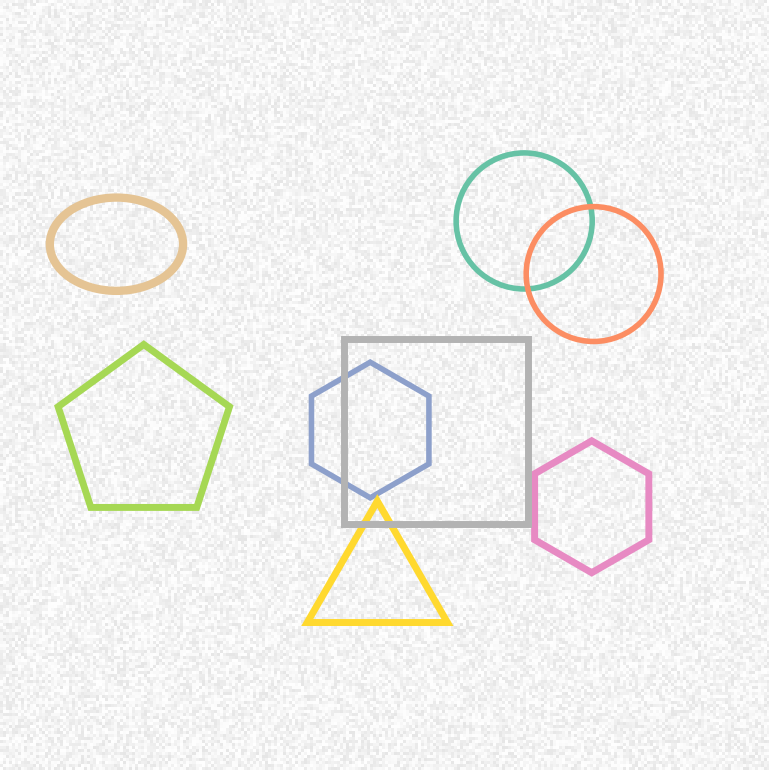[{"shape": "circle", "thickness": 2, "radius": 0.44, "center": [0.681, 0.713]}, {"shape": "circle", "thickness": 2, "radius": 0.44, "center": [0.771, 0.644]}, {"shape": "hexagon", "thickness": 2, "radius": 0.44, "center": [0.481, 0.442]}, {"shape": "hexagon", "thickness": 2.5, "radius": 0.43, "center": [0.768, 0.342]}, {"shape": "pentagon", "thickness": 2.5, "radius": 0.58, "center": [0.187, 0.436]}, {"shape": "triangle", "thickness": 2.5, "radius": 0.53, "center": [0.49, 0.244]}, {"shape": "oval", "thickness": 3, "radius": 0.43, "center": [0.151, 0.683]}, {"shape": "square", "thickness": 2.5, "radius": 0.6, "center": [0.566, 0.44]}]